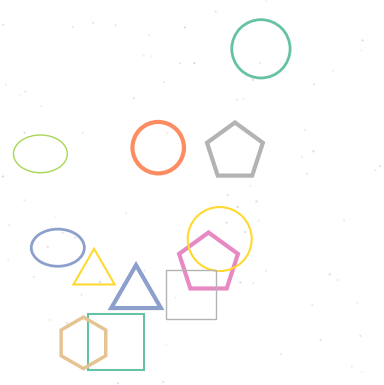[{"shape": "square", "thickness": 1.5, "radius": 0.37, "center": [0.302, 0.112]}, {"shape": "circle", "thickness": 2, "radius": 0.38, "center": [0.678, 0.873]}, {"shape": "circle", "thickness": 3, "radius": 0.33, "center": [0.411, 0.616]}, {"shape": "oval", "thickness": 2, "radius": 0.34, "center": [0.15, 0.357]}, {"shape": "triangle", "thickness": 3, "radius": 0.37, "center": [0.353, 0.237]}, {"shape": "pentagon", "thickness": 3, "radius": 0.4, "center": [0.542, 0.316]}, {"shape": "oval", "thickness": 1, "radius": 0.35, "center": [0.105, 0.6]}, {"shape": "triangle", "thickness": 1.5, "radius": 0.31, "center": [0.244, 0.292]}, {"shape": "circle", "thickness": 1.5, "radius": 0.42, "center": [0.571, 0.379]}, {"shape": "hexagon", "thickness": 2.5, "radius": 0.33, "center": [0.217, 0.109]}, {"shape": "square", "thickness": 1, "radius": 0.32, "center": [0.497, 0.235]}, {"shape": "pentagon", "thickness": 3, "radius": 0.38, "center": [0.61, 0.606]}]